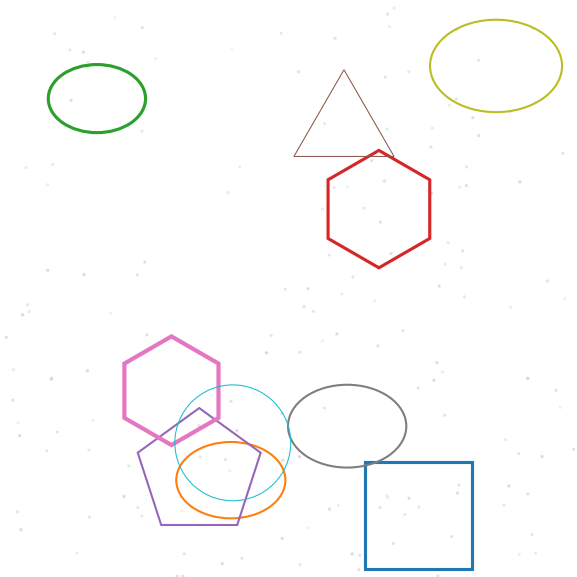[{"shape": "square", "thickness": 1.5, "radius": 0.46, "center": [0.725, 0.106]}, {"shape": "oval", "thickness": 1, "radius": 0.47, "center": [0.4, 0.168]}, {"shape": "oval", "thickness": 1.5, "radius": 0.42, "center": [0.168, 0.828]}, {"shape": "hexagon", "thickness": 1.5, "radius": 0.51, "center": [0.656, 0.637]}, {"shape": "pentagon", "thickness": 1, "radius": 0.56, "center": [0.345, 0.181]}, {"shape": "triangle", "thickness": 0.5, "radius": 0.5, "center": [0.596, 0.778]}, {"shape": "hexagon", "thickness": 2, "radius": 0.47, "center": [0.297, 0.323]}, {"shape": "oval", "thickness": 1, "radius": 0.51, "center": [0.601, 0.261]}, {"shape": "oval", "thickness": 1, "radius": 0.57, "center": [0.859, 0.885]}, {"shape": "circle", "thickness": 0.5, "radius": 0.5, "center": [0.403, 0.232]}]